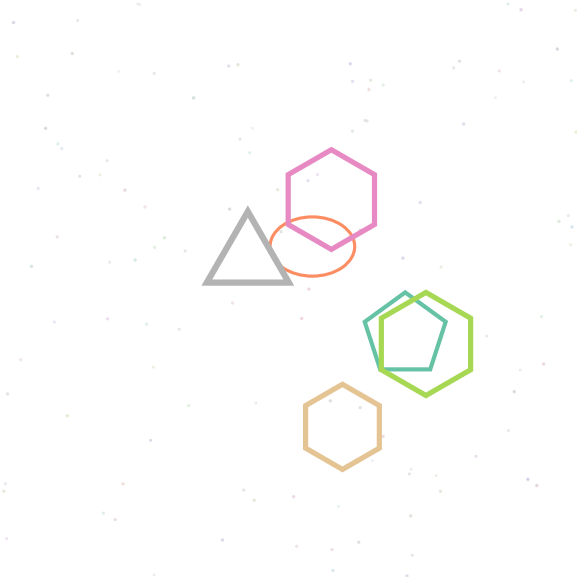[{"shape": "pentagon", "thickness": 2, "radius": 0.37, "center": [0.702, 0.419]}, {"shape": "oval", "thickness": 1.5, "radius": 0.37, "center": [0.541, 0.572]}, {"shape": "hexagon", "thickness": 2.5, "radius": 0.43, "center": [0.574, 0.654]}, {"shape": "hexagon", "thickness": 2.5, "radius": 0.45, "center": [0.738, 0.404]}, {"shape": "hexagon", "thickness": 2.5, "radius": 0.37, "center": [0.593, 0.26]}, {"shape": "triangle", "thickness": 3, "radius": 0.41, "center": [0.429, 0.551]}]